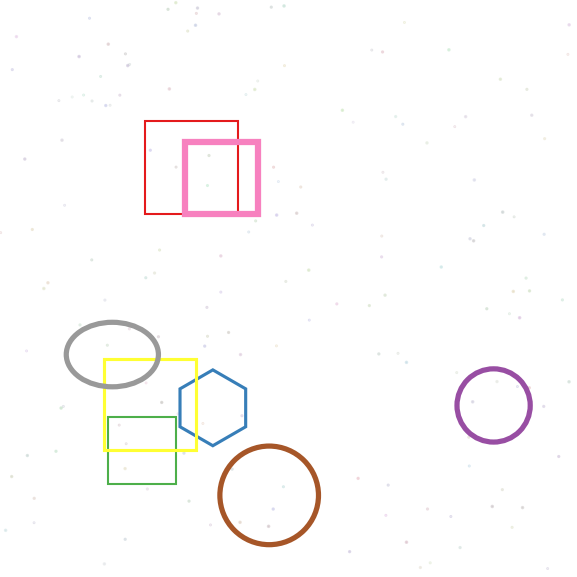[{"shape": "square", "thickness": 1, "radius": 0.4, "center": [0.331, 0.709]}, {"shape": "hexagon", "thickness": 1.5, "radius": 0.33, "center": [0.369, 0.293]}, {"shape": "square", "thickness": 1, "radius": 0.29, "center": [0.246, 0.219]}, {"shape": "circle", "thickness": 2.5, "radius": 0.32, "center": [0.855, 0.297]}, {"shape": "square", "thickness": 1.5, "radius": 0.4, "center": [0.26, 0.299]}, {"shape": "circle", "thickness": 2.5, "radius": 0.43, "center": [0.466, 0.141]}, {"shape": "square", "thickness": 3, "radius": 0.31, "center": [0.384, 0.691]}, {"shape": "oval", "thickness": 2.5, "radius": 0.4, "center": [0.195, 0.385]}]